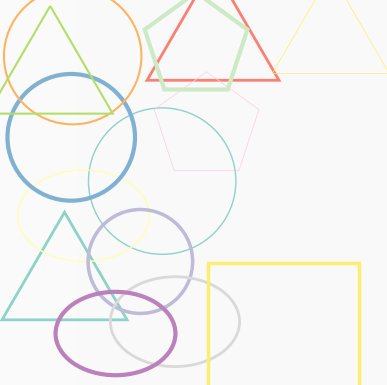[{"shape": "triangle", "thickness": 2, "radius": 0.93, "center": [0.167, 0.262]}, {"shape": "circle", "thickness": 1, "radius": 0.95, "center": [0.419, 0.53]}, {"shape": "oval", "thickness": 1, "radius": 0.85, "center": [0.216, 0.44]}, {"shape": "circle", "thickness": 2.5, "radius": 0.67, "center": [0.362, 0.321]}, {"shape": "triangle", "thickness": 2, "radius": 0.98, "center": [0.55, 0.89]}, {"shape": "circle", "thickness": 3, "radius": 0.82, "center": [0.184, 0.643]}, {"shape": "circle", "thickness": 1.5, "radius": 0.89, "center": [0.188, 0.854]}, {"shape": "triangle", "thickness": 1.5, "radius": 0.93, "center": [0.13, 0.798]}, {"shape": "pentagon", "thickness": 0.5, "radius": 0.71, "center": [0.533, 0.671]}, {"shape": "oval", "thickness": 2, "radius": 0.83, "center": [0.452, 0.165]}, {"shape": "oval", "thickness": 3, "radius": 0.77, "center": [0.298, 0.134]}, {"shape": "pentagon", "thickness": 3, "radius": 0.7, "center": [0.506, 0.88]}, {"shape": "square", "thickness": 2.5, "radius": 0.98, "center": [0.731, 0.122]}, {"shape": "triangle", "thickness": 0.5, "radius": 0.87, "center": [0.854, 0.896]}]